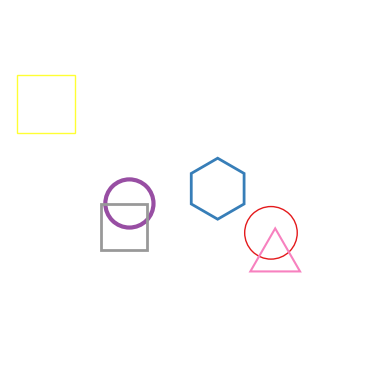[{"shape": "circle", "thickness": 1, "radius": 0.34, "center": [0.704, 0.395]}, {"shape": "hexagon", "thickness": 2, "radius": 0.4, "center": [0.565, 0.51]}, {"shape": "circle", "thickness": 3, "radius": 0.31, "center": [0.336, 0.471]}, {"shape": "square", "thickness": 1, "radius": 0.38, "center": [0.12, 0.73]}, {"shape": "triangle", "thickness": 1.5, "radius": 0.37, "center": [0.715, 0.332]}, {"shape": "square", "thickness": 2, "radius": 0.3, "center": [0.322, 0.411]}]